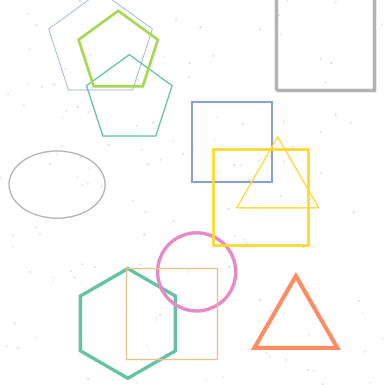[{"shape": "hexagon", "thickness": 2.5, "radius": 0.71, "center": [0.332, 0.16]}, {"shape": "pentagon", "thickness": 1, "radius": 0.58, "center": [0.336, 0.741]}, {"shape": "triangle", "thickness": 3, "radius": 0.62, "center": [0.768, 0.159]}, {"shape": "square", "thickness": 1.5, "radius": 0.52, "center": [0.602, 0.632]}, {"shape": "pentagon", "thickness": 0.5, "radius": 0.71, "center": [0.261, 0.881]}, {"shape": "circle", "thickness": 2.5, "radius": 0.51, "center": [0.511, 0.294]}, {"shape": "pentagon", "thickness": 2, "radius": 0.54, "center": [0.307, 0.863]}, {"shape": "triangle", "thickness": 1, "radius": 0.61, "center": [0.721, 0.522]}, {"shape": "square", "thickness": 2, "radius": 0.62, "center": [0.677, 0.488]}, {"shape": "square", "thickness": 1, "radius": 0.59, "center": [0.446, 0.185]}, {"shape": "square", "thickness": 2.5, "radius": 0.64, "center": [0.844, 0.893]}, {"shape": "oval", "thickness": 1, "radius": 0.62, "center": [0.148, 0.521]}]